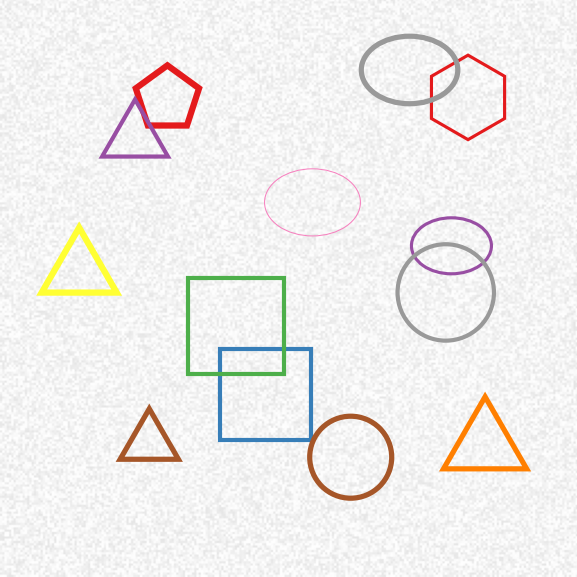[{"shape": "pentagon", "thickness": 3, "radius": 0.29, "center": [0.29, 0.828]}, {"shape": "hexagon", "thickness": 1.5, "radius": 0.37, "center": [0.81, 0.83]}, {"shape": "square", "thickness": 2, "radius": 0.39, "center": [0.46, 0.316]}, {"shape": "square", "thickness": 2, "radius": 0.41, "center": [0.409, 0.434]}, {"shape": "oval", "thickness": 1.5, "radius": 0.35, "center": [0.782, 0.574]}, {"shape": "triangle", "thickness": 2, "radius": 0.33, "center": [0.234, 0.761]}, {"shape": "triangle", "thickness": 2.5, "radius": 0.42, "center": [0.84, 0.229]}, {"shape": "triangle", "thickness": 3, "radius": 0.38, "center": [0.137, 0.53]}, {"shape": "circle", "thickness": 2.5, "radius": 0.35, "center": [0.607, 0.207]}, {"shape": "triangle", "thickness": 2.5, "radius": 0.29, "center": [0.258, 0.233]}, {"shape": "oval", "thickness": 0.5, "radius": 0.42, "center": [0.541, 0.649]}, {"shape": "circle", "thickness": 2, "radius": 0.42, "center": [0.772, 0.493]}, {"shape": "oval", "thickness": 2.5, "radius": 0.42, "center": [0.709, 0.878]}]